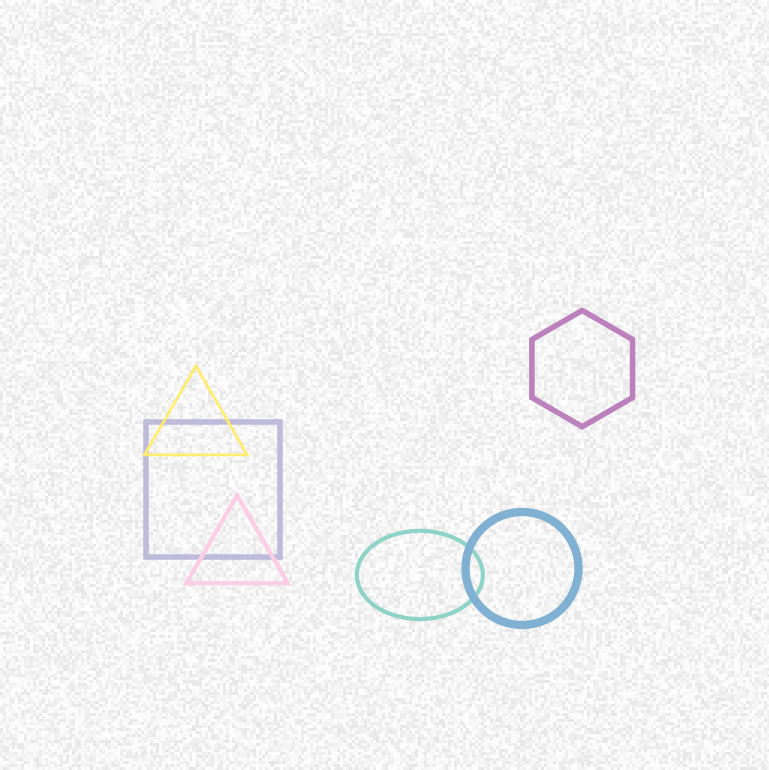[{"shape": "oval", "thickness": 1.5, "radius": 0.41, "center": [0.545, 0.253]}, {"shape": "square", "thickness": 2, "radius": 0.44, "center": [0.277, 0.365]}, {"shape": "circle", "thickness": 3, "radius": 0.37, "center": [0.678, 0.262]}, {"shape": "triangle", "thickness": 1.5, "radius": 0.38, "center": [0.308, 0.281]}, {"shape": "hexagon", "thickness": 2, "radius": 0.38, "center": [0.756, 0.521]}, {"shape": "triangle", "thickness": 1, "radius": 0.39, "center": [0.254, 0.448]}]